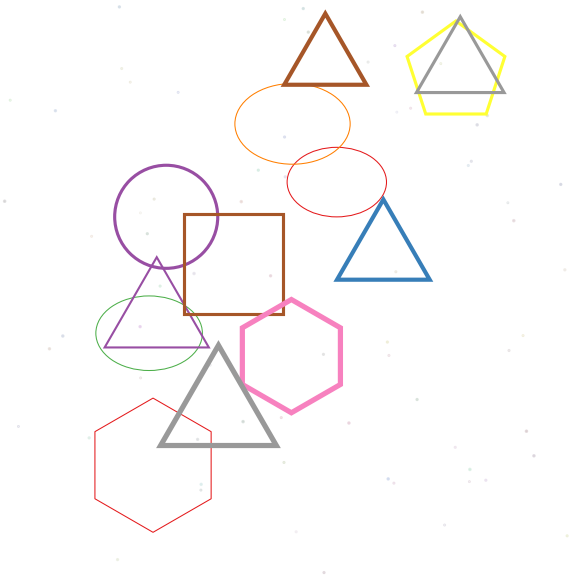[{"shape": "oval", "thickness": 0.5, "radius": 0.43, "center": [0.583, 0.684]}, {"shape": "hexagon", "thickness": 0.5, "radius": 0.58, "center": [0.265, 0.194]}, {"shape": "triangle", "thickness": 2, "radius": 0.46, "center": [0.664, 0.561]}, {"shape": "oval", "thickness": 0.5, "radius": 0.46, "center": [0.258, 0.422]}, {"shape": "triangle", "thickness": 1, "radius": 0.52, "center": [0.271, 0.45]}, {"shape": "circle", "thickness": 1.5, "radius": 0.45, "center": [0.288, 0.624]}, {"shape": "oval", "thickness": 0.5, "radius": 0.5, "center": [0.507, 0.785]}, {"shape": "pentagon", "thickness": 1.5, "radius": 0.45, "center": [0.79, 0.874]}, {"shape": "square", "thickness": 1.5, "radius": 0.43, "center": [0.404, 0.542]}, {"shape": "triangle", "thickness": 2, "radius": 0.41, "center": [0.563, 0.893]}, {"shape": "hexagon", "thickness": 2.5, "radius": 0.49, "center": [0.505, 0.382]}, {"shape": "triangle", "thickness": 1.5, "radius": 0.44, "center": [0.797, 0.883]}, {"shape": "triangle", "thickness": 2.5, "radius": 0.58, "center": [0.378, 0.286]}]